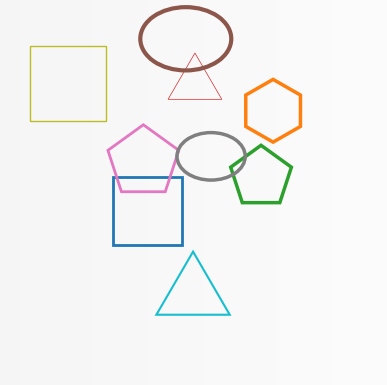[{"shape": "square", "thickness": 2, "radius": 0.44, "center": [0.381, 0.452]}, {"shape": "hexagon", "thickness": 2.5, "radius": 0.41, "center": [0.705, 0.712]}, {"shape": "pentagon", "thickness": 2.5, "radius": 0.41, "center": [0.674, 0.54]}, {"shape": "triangle", "thickness": 0.5, "radius": 0.4, "center": [0.503, 0.782]}, {"shape": "oval", "thickness": 3, "radius": 0.59, "center": [0.479, 0.899]}, {"shape": "pentagon", "thickness": 2, "radius": 0.48, "center": [0.37, 0.58]}, {"shape": "oval", "thickness": 2.5, "radius": 0.44, "center": [0.545, 0.594]}, {"shape": "square", "thickness": 1, "radius": 0.49, "center": [0.175, 0.784]}, {"shape": "triangle", "thickness": 1.5, "radius": 0.55, "center": [0.498, 0.237]}]